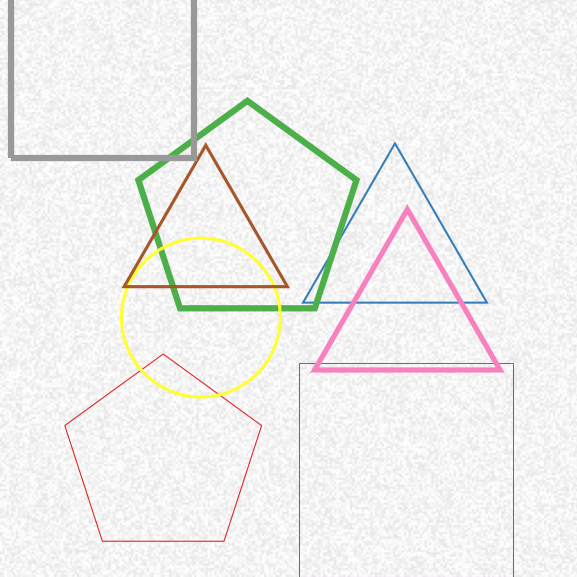[{"shape": "pentagon", "thickness": 0.5, "radius": 0.9, "center": [0.283, 0.207]}, {"shape": "triangle", "thickness": 1, "radius": 0.92, "center": [0.684, 0.567]}, {"shape": "pentagon", "thickness": 3, "radius": 0.99, "center": [0.428, 0.626]}, {"shape": "square", "thickness": 0.5, "radius": 0.93, "center": [0.703, 0.185]}, {"shape": "circle", "thickness": 1.5, "radius": 0.69, "center": [0.348, 0.449]}, {"shape": "triangle", "thickness": 1.5, "radius": 0.82, "center": [0.356, 0.584]}, {"shape": "triangle", "thickness": 2.5, "radius": 0.93, "center": [0.705, 0.451]}, {"shape": "square", "thickness": 3, "radius": 0.79, "center": [0.177, 0.885]}]